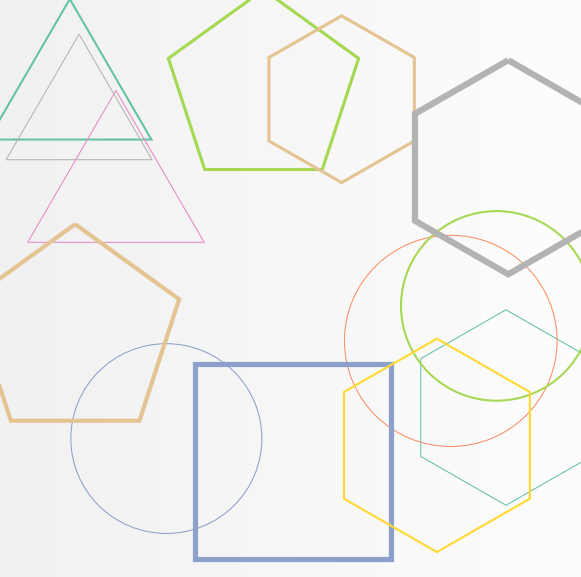[{"shape": "hexagon", "thickness": 0.5, "radius": 0.85, "center": [0.871, 0.293]}, {"shape": "triangle", "thickness": 1, "radius": 0.81, "center": [0.12, 0.839]}, {"shape": "circle", "thickness": 0.5, "radius": 0.91, "center": [0.775, 0.409]}, {"shape": "square", "thickness": 2.5, "radius": 0.84, "center": [0.504, 0.201]}, {"shape": "circle", "thickness": 0.5, "radius": 0.82, "center": [0.286, 0.24]}, {"shape": "triangle", "thickness": 0.5, "radius": 0.88, "center": [0.199, 0.667]}, {"shape": "pentagon", "thickness": 1.5, "radius": 0.86, "center": [0.453, 0.845]}, {"shape": "circle", "thickness": 1, "radius": 0.82, "center": [0.854, 0.469]}, {"shape": "hexagon", "thickness": 1, "radius": 0.92, "center": [0.752, 0.228]}, {"shape": "pentagon", "thickness": 2, "radius": 0.94, "center": [0.129, 0.423]}, {"shape": "hexagon", "thickness": 1.5, "radius": 0.72, "center": [0.588, 0.827]}, {"shape": "triangle", "thickness": 0.5, "radius": 0.72, "center": [0.136, 0.795]}, {"shape": "hexagon", "thickness": 3, "radius": 0.93, "center": [0.874, 0.71]}]